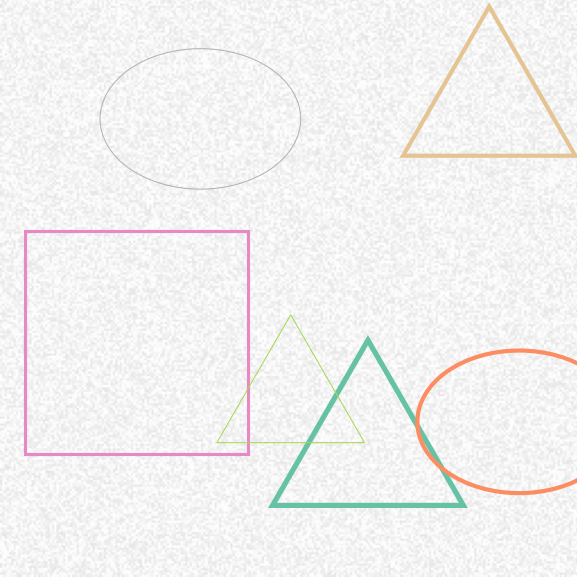[{"shape": "triangle", "thickness": 2.5, "radius": 0.95, "center": [0.637, 0.219]}, {"shape": "oval", "thickness": 2, "radius": 0.88, "center": [0.899, 0.269]}, {"shape": "square", "thickness": 1.5, "radius": 0.97, "center": [0.236, 0.406]}, {"shape": "triangle", "thickness": 0.5, "radius": 0.74, "center": [0.503, 0.306]}, {"shape": "triangle", "thickness": 2, "radius": 0.86, "center": [0.847, 0.816]}, {"shape": "oval", "thickness": 0.5, "radius": 0.87, "center": [0.347, 0.793]}]